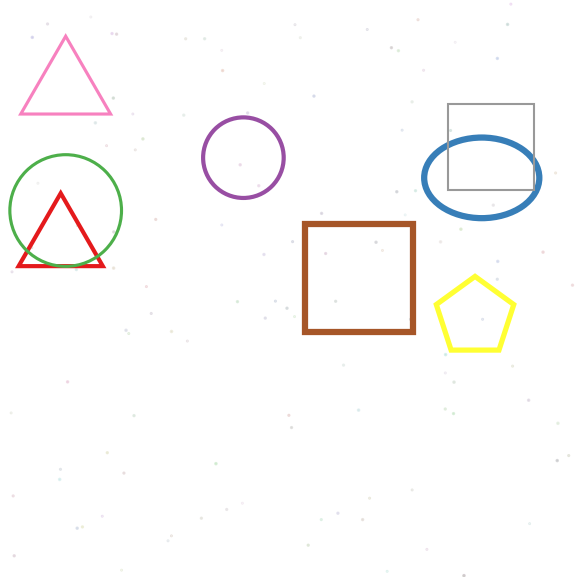[{"shape": "triangle", "thickness": 2, "radius": 0.42, "center": [0.105, 0.58]}, {"shape": "oval", "thickness": 3, "radius": 0.5, "center": [0.834, 0.691]}, {"shape": "circle", "thickness": 1.5, "radius": 0.48, "center": [0.114, 0.635]}, {"shape": "circle", "thickness": 2, "radius": 0.35, "center": [0.421, 0.726]}, {"shape": "pentagon", "thickness": 2.5, "radius": 0.35, "center": [0.823, 0.45]}, {"shape": "square", "thickness": 3, "radius": 0.47, "center": [0.622, 0.518]}, {"shape": "triangle", "thickness": 1.5, "radius": 0.45, "center": [0.114, 0.847]}, {"shape": "square", "thickness": 1, "radius": 0.37, "center": [0.85, 0.744]}]